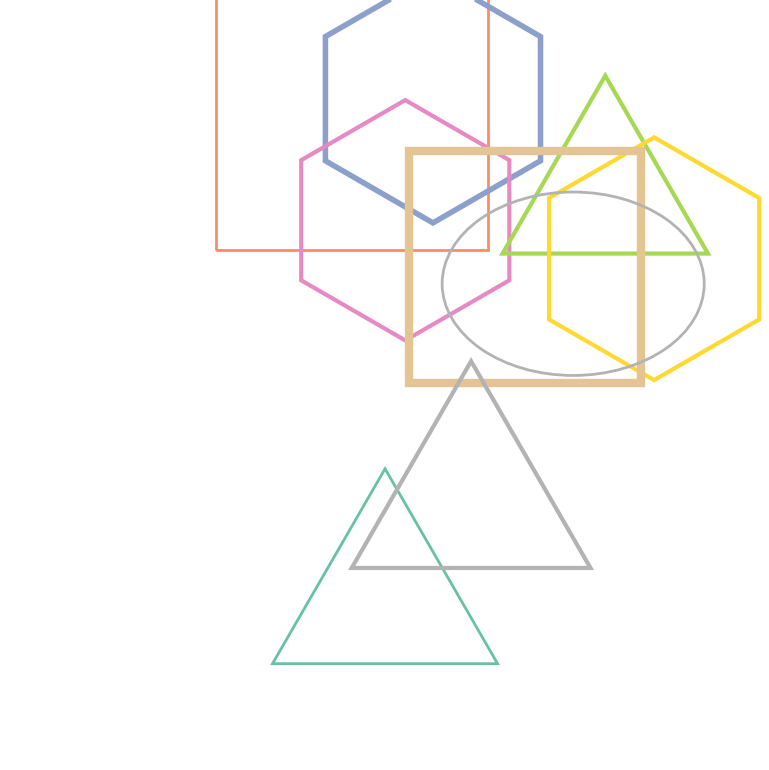[{"shape": "triangle", "thickness": 1, "radius": 0.84, "center": [0.5, 0.222]}, {"shape": "square", "thickness": 1, "radius": 0.88, "center": [0.457, 0.852]}, {"shape": "hexagon", "thickness": 2, "radius": 0.81, "center": [0.562, 0.872]}, {"shape": "hexagon", "thickness": 1.5, "radius": 0.78, "center": [0.526, 0.714]}, {"shape": "triangle", "thickness": 1.5, "radius": 0.77, "center": [0.786, 0.748]}, {"shape": "hexagon", "thickness": 1.5, "radius": 0.79, "center": [0.85, 0.664]}, {"shape": "square", "thickness": 3, "radius": 0.75, "center": [0.681, 0.653]}, {"shape": "triangle", "thickness": 1.5, "radius": 0.9, "center": [0.612, 0.352]}, {"shape": "oval", "thickness": 1, "radius": 0.85, "center": [0.744, 0.632]}]